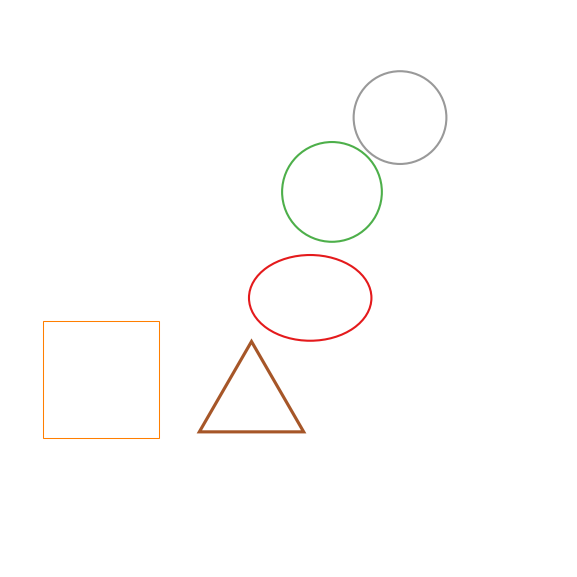[{"shape": "oval", "thickness": 1, "radius": 0.53, "center": [0.537, 0.483]}, {"shape": "circle", "thickness": 1, "radius": 0.43, "center": [0.575, 0.667]}, {"shape": "square", "thickness": 0.5, "radius": 0.5, "center": [0.175, 0.342]}, {"shape": "triangle", "thickness": 1.5, "radius": 0.52, "center": [0.436, 0.303]}, {"shape": "circle", "thickness": 1, "radius": 0.4, "center": [0.693, 0.796]}]